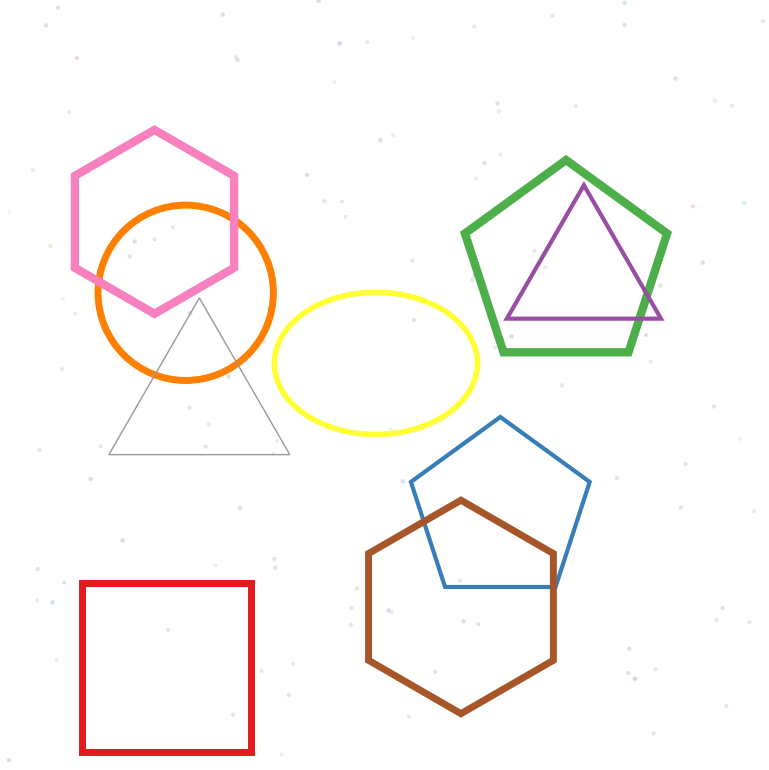[{"shape": "square", "thickness": 2.5, "radius": 0.55, "center": [0.216, 0.133]}, {"shape": "pentagon", "thickness": 1.5, "radius": 0.61, "center": [0.65, 0.336]}, {"shape": "pentagon", "thickness": 3, "radius": 0.69, "center": [0.735, 0.654]}, {"shape": "triangle", "thickness": 1.5, "radius": 0.58, "center": [0.758, 0.644]}, {"shape": "circle", "thickness": 2.5, "radius": 0.57, "center": [0.241, 0.62]}, {"shape": "oval", "thickness": 2, "radius": 0.66, "center": [0.488, 0.528]}, {"shape": "hexagon", "thickness": 2.5, "radius": 0.69, "center": [0.599, 0.212]}, {"shape": "hexagon", "thickness": 3, "radius": 0.6, "center": [0.201, 0.712]}, {"shape": "triangle", "thickness": 0.5, "radius": 0.68, "center": [0.259, 0.477]}]